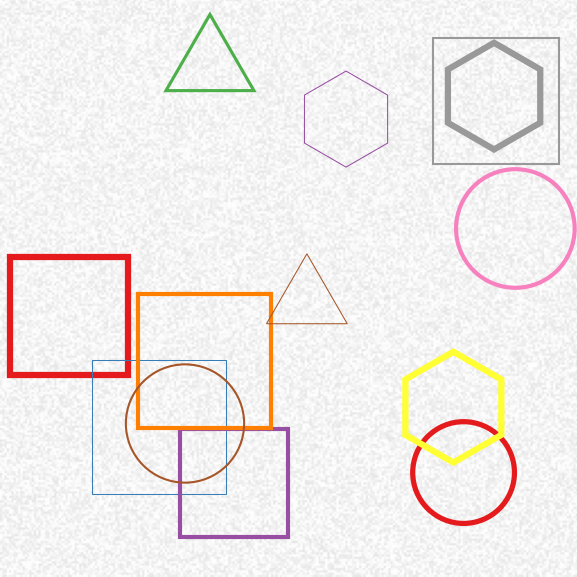[{"shape": "circle", "thickness": 2.5, "radius": 0.44, "center": [0.803, 0.181]}, {"shape": "square", "thickness": 3, "radius": 0.51, "center": [0.119, 0.452]}, {"shape": "square", "thickness": 0.5, "radius": 0.58, "center": [0.275, 0.259]}, {"shape": "triangle", "thickness": 1.5, "radius": 0.44, "center": [0.364, 0.886]}, {"shape": "square", "thickness": 2, "radius": 0.47, "center": [0.405, 0.162]}, {"shape": "hexagon", "thickness": 0.5, "radius": 0.42, "center": [0.599, 0.793]}, {"shape": "square", "thickness": 2, "radius": 0.58, "center": [0.355, 0.374]}, {"shape": "hexagon", "thickness": 3, "radius": 0.48, "center": [0.785, 0.294]}, {"shape": "triangle", "thickness": 0.5, "radius": 0.4, "center": [0.531, 0.479]}, {"shape": "circle", "thickness": 1, "radius": 0.51, "center": [0.32, 0.266]}, {"shape": "circle", "thickness": 2, "radius": 0.51, "center": [0.892, 0.603]}, {"shape": "square", "thickness": 1, "radius": 0.55, "center": [0.859, 0.824]}, {"shape": "hexagon", "thickness": 3, "radius": 0.46, "center": [0.856, 0.833]}]